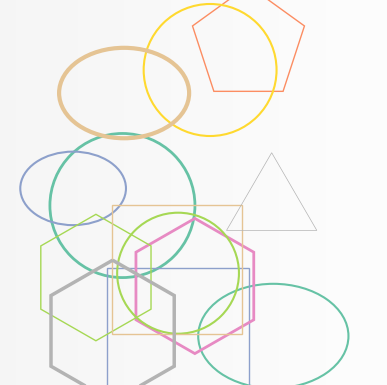[{"shape": "oval", "thickness": 1.5, "radius": 0.97, "center": [0.705, 0.127]}, {"shape": "circle", "thickness": 2, "radius": 0.94, "center": [0.316, 0.466]}, {"shape": "pentagon", "thickness": 1, "radius": 0.76, "center": [0.641, 0.886]}, {"shape": "square", "thickness": 1, "radius": 0.92, "center": [0.46, 0.12]}, {"shape": "oval", "thickness": 1.5, "radius": 0.68, "center": [0.189, 0.511]}, {"shape": "hexagon", "thickness": 2, "radius": 0.88, "center": [0.503, 0.257]}, {"shape": "circle", "thickness": 1.5, "radius": 0.79, "center": [0.459, 0.29]}, {"shape": "hexagon", "thickness": 1, "radius": 0.82, "center": [0.248, 0.279]}, {"shape": "circle", "thickness": 1.5, "radius": 0.86, "center": [0.542, 0.818]}, {"shape": "oval", "thickness": 3, "radius": 0.84, "center": [0.32, 0.758]}, {"shape": "square", "thickness": 1, "radius": 0.84, "center": [0.457, 0.3]}, {"shape": "triangle", "thickness": 0.5, "radius": 0.67, "center": [0.701, 0.469]}, {"shape": "hexagon", "thickness": 2.5, "radius": 0.92, "center": [0.291, 0.141]}]